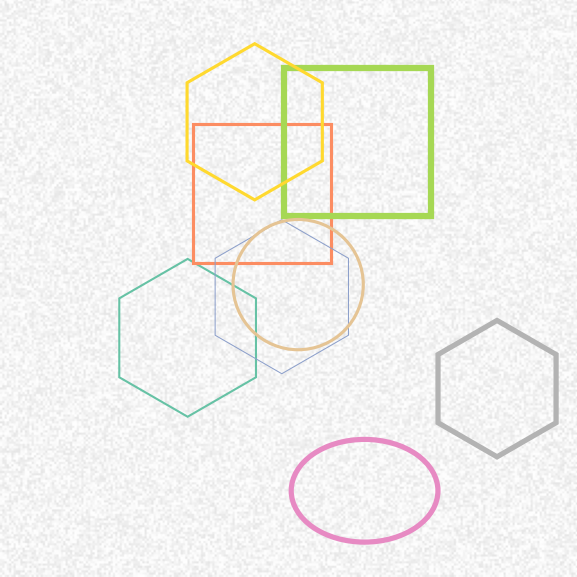[{"shape": "hexagon", "thickness": 1, "radius": 0.68, "center": [0.325, 0.414]}, {"shape": "square", "thickness": 1.5, "radius": 0.6, "center": [0.454, 0.664]}, {"shape": "hexagon", "thickness": 0.5, "radius": 0.67, "center": [0.488, 0.485]}, {"shape": "oval", "thickness": 2.5, "radius": 0.64, "center": [0.631, 0.149]}, {"shape": "square", "thickness": 3, "radius": 0.64, "center": [0.619, 0.754]}, {"shape": "hexagon", "thickness": 1.5, "radius": 0.68, "center": [0.441, 0.788]}, {"shape": "circle", "thickness": 1.5, "radius": 0.56, "center": [0.516, 0.506]}, {"shape": "hexagon", "thickness": 2.5, "radius": 0.59, "center": [0.861, 0.326]}]